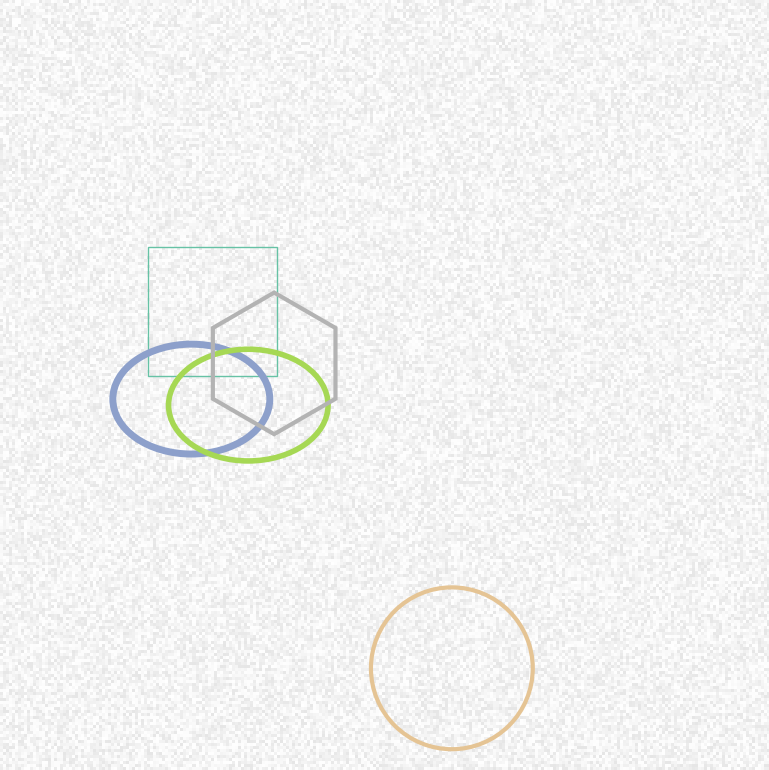[{"shape": "square", "thickness": 0.5, "radius": 0.42, "center": [0.276, 0.595]}, {"shape": "oval", "thickness": 2.5, "radius": 0.51, "center": [0.248, 0.482]}, {"shape": "oval", "thickness": 2, "radius": 0.52, "center": [0.322, 0.474]}, {"shape": "circle", "thickness": 1.5, "radius": 0.53, "center": [0.587, 0.132]}, {"shape": "hexagon", "thickness": 1.5, "radius": 0.46, "center": [0.356, 0.528]}]